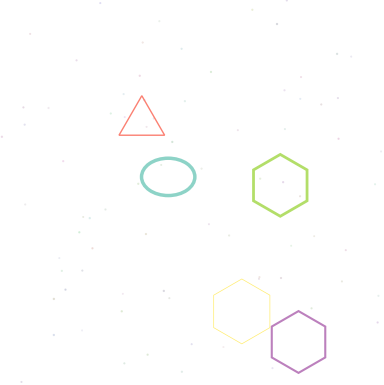[{"shape": "oval", "thickness": 2.5, "radius": 0.35, "center": [0.437, 0.541]}, {"shape": "triangle", "thickness": 1, "radius": 0.34, "center": [0.368, 0.683]}, {"shape": "hexagon", "thickness": 2, "radius": 0.4, "center": [0.728, 0.519]}, {"shape": "hexagon", "thickness": 1.5, "radius": 0.4, "center": [0.775, 0.112]}, {"shape": "hexagon", "thickness": 0.5, "radius": 0.42, "center": [0.628, 0.191]}]